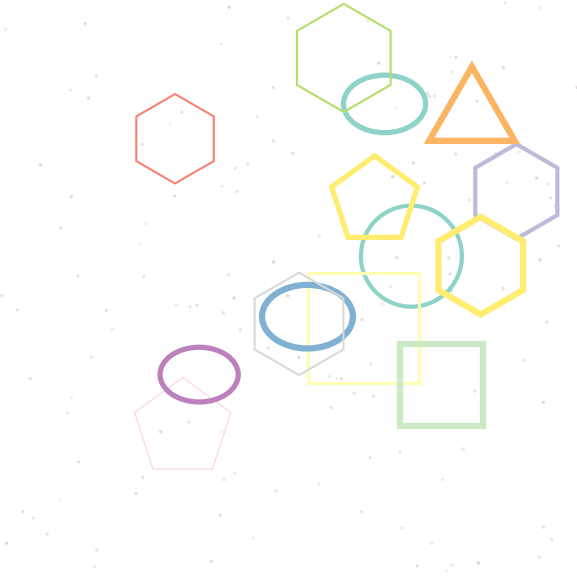[{"shape": "oval", "thickness": 2.5, "radius": 0.36, "center": [0.666, 0.819]}, {"shape": "circle", "thickness": 2, "radius": 0.44, "center": [0.712, 0.556]}, {"shape": "square", "thickness": 1.5, "radius": 0.48, "center": [0.629, 0.431]}, {"shape": "hexagon", "thickness": 2, "radius": 0.41, "center": [0.894, 0.668]}, {"shape": "hexagon", "thickness": 1, "radius": 0.39, "center": [0.303, 0.759]}, {"shape": "oval", "thickness": 3, "radius": 0.39, "center": [0.532, 0.451]}, {"shape": "triangle", "thickness": 3, "radius": 0.43, "center": [0.817, 0.798]}, {"shape": "hexagon", "thickness": 1, "radius": 0.47, "center": [0.595, 0.899]}, {"shape": "pentagon", "thickness": 0.5, "radius": 0.44, "center": [0.316, 0.258]}, {"shape": "hexagon", "thickness": 1, "radius": 0.44, "center": [0.518, 0.438]}, {"shape": "oval", "thickness": 2.5, "radius": 0.34, "center": [0.345, 0.35]}, {"shape": "square", "thickness": 3, "radius": 0.36, "center": [0.765, 0.332]}, {"shape": "pentagon", "thickness": 2.5, "radius": 0.39, "center": [0.649, 0.651]}, {"shape": "hexagon", "thickness": 3, "radius": 0.42, "center": [0.832, 0.539]}]